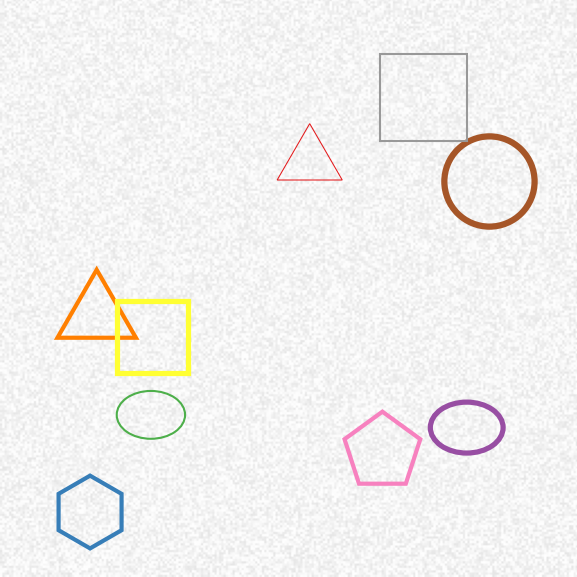[{"shape": "triangle", "thickness": 0.5, "radius": 0.33, "center": [0.536, 0.72]}, {"shape": "hexagon", "thickness": 2, "radius": 0.31, "center": [0.156, 0.113]}, {"shape": "oval", "thickness": 1, "radius": 0.3, "center": [0.261, 0.281]}, {"shape": "oval", "thickness": 2.5, "radius": 0.32, "center": [0.808, 0.259]}, {"shape": "triangle", "thickness": 2, "radius": 0.39, "center": [0.167, 0.454]}, {"shape": "square", "thickness": 2.5, "radius": 0.31, "center": [0.263, 0.416]}, {"shape": "circle", "thickness": 3, "radius": 0.39, "center": [0.848, 0.685]}, {"shape": "pentagon", "thickness": 2, "radius": 0.34, "center": [0.662, 0.217]}, {"shape": "square", "thickness": 1, "radius": 0.38, "center": [0.734, 0.831]}]